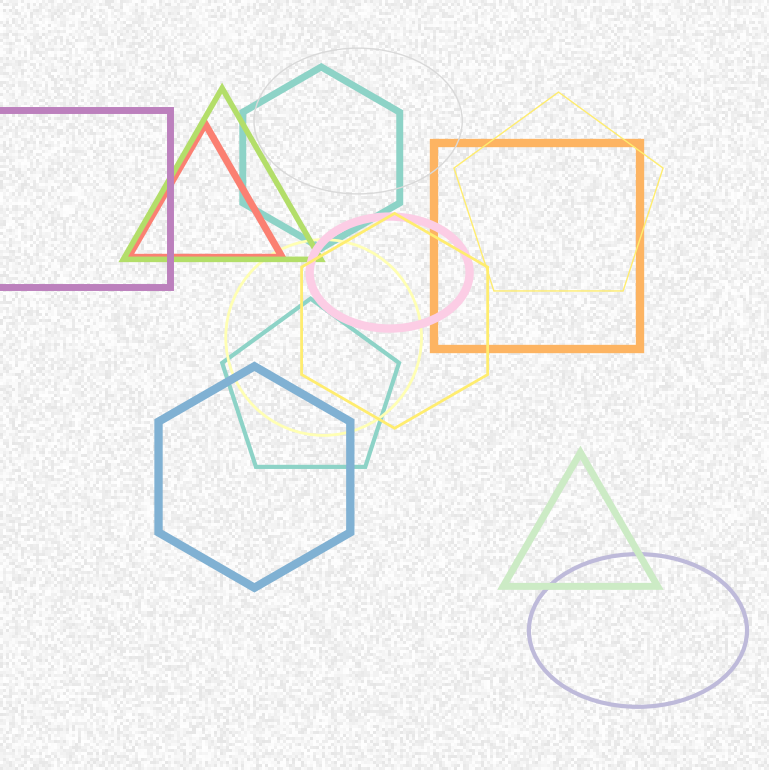[{"shape": "pentagon", "thickness": 1.5, "radius": 0.6, "center": [0.403, 0.491]}, {"shape": "hexagon", "thickness": 2.5, "radius": 0.59, "center": [0.417, 0.795]}, {"shape": "circle", "thickness": 1, "radius": 0.64, "center": [0.42, 0.562]}, {"shape": "oval", "thickness": 1.5, "radius": 0.71, "center": [0.829, 0.181]}, {"shape": "triangle", "thickness": 2.5, "radius": 0.58, "center": [0.267, 0.724]}, {"shape": "hexagon", "thickness": 3, "radius": 0.72, "center": [0.33, 0.38]}, {"shape": "square", "thickness": 3, "radius": 0.67, "center": [0.697, 0.68]}, {"shape": "triangle", "thickness": 2, "radius": 0.74, "center": [0.288, 0.737]}, {"shape": "oval", "thickness": 3, "radius": 0.52, "center": [0.506, 0.646]}, {"shape": "oval", "thickness": 0.5, "radius": 0.68, "center": [0.465, 0.843]}, {"shape": "square", "thickness": 2.5, "radius": 0.58, "center": [0.106, 0.742]}, {"shape": "triangle", "thickness": 2.5, "radius": 0.58, "center": [0.754, 0.296]}, {"shape": "pentagon", "thickness": 0.5, "radius": 0.71, "center": [0.725, 0.738]}, {"shape": "hexagon", "thickness": 1, "radius": 0.7, "center": [0.512, 0.583]}]